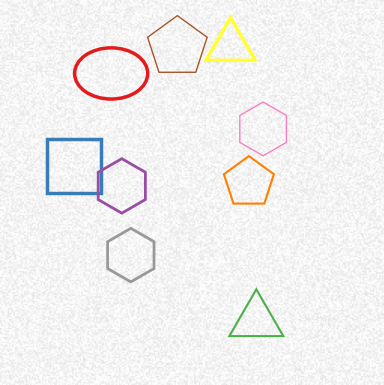[{"shape": "oval", "thickness": 2.5, "radius": 0.47, "center": [0.289, 0.809]}, {"shape": "square", "thickness": 2.5, "radius": 0.35, "center": [0.191, 0.57]}, {"shape": "triangle", "thickness": 1.5, "radius": 0.41, "center": [0.666, 0.168]}, {"shape": "hexagon", "thickness": 2, "radius": 0.35, "center": [0.316, 0.517]}, {"shape": "pentagon", "thickness": 1.5, "radius": 0.34, "center": [0.646, 0.526]}, {"shape": "triangle", "thickness": 2.5, "radius": 0.37, "center": [0.599, 0.88]}, {"shape": "pentagon", "thickness": 1, "radius": 0.41, "center": [0.461, 0.878]}, {"shape": "hexagon", "thickness": 1, "radius": 0.35, "center": [0.683, 0.665]}, {"shape": "hexagon", "thickness": 2, "radius": 0.35, "center": [0.34, 0.337]}]